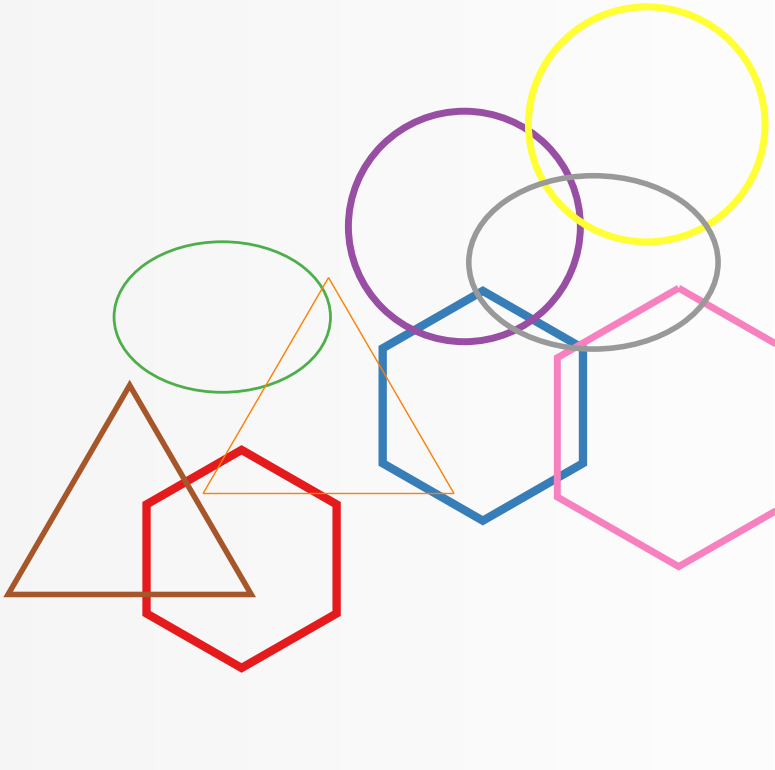[{"shape": "hexagon", "thickness": 3, "radius": 0.71, "center": [0.312, 0.274]}, {"shape": "hexagon", "thickness": 3, "radius": 0.75, "center": [0.623, 0.473]}, {"shape": "oval", "thickness": 1, "radius": 0.7, "center": [0.287, 0.588]}, {"shape": "circle", "thickness": 2.5, "radius": 0.75, "center": [0.599, 0.706]}, {"shape": "triangle", "thickness": 0.5, "radius": 0.93, "center": [0.424, 0.453]}, {"shape": "circle", "thickness": 2.5, "radius": 0.76, "center": [0.834, 0.838]}, {"shape": "triangle", "thickness": 2, "radius": 0.91, "center": [0.167, 0.319]}, {"shape": "hexagon", "thickness": 2.5, "radius": 0.9, "center": [0.876, 0.445]}, {"shape": "oval", "thickness": 2, "radius": 0.8, "center": [0.766, 0.659]}]